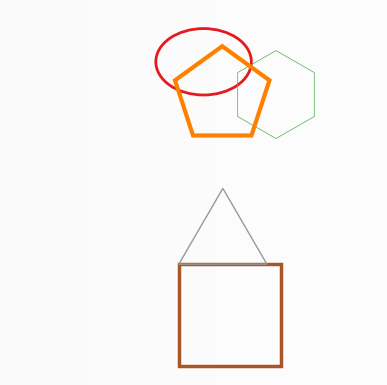[{"shape": "oval", "thickness": 2, "radius": 0.62, "center": [0.525, 0.84]}, {"shape": "hexagon", "thickness": 0.5, "radius": 0.57, "center": [0.712, 0.754]}, {"shape": "pentagon", "thickness": 3, "radius": 0.64, "center": [0.574, 0.752]}, {"shape": "square", "thickness": 2.5, "radius": 0.66, "center": [0.594, 0.182]}, {"shape": "triangle", "thickness": 1, "radius": 0.66, "center": [0.575, 0.379]}]